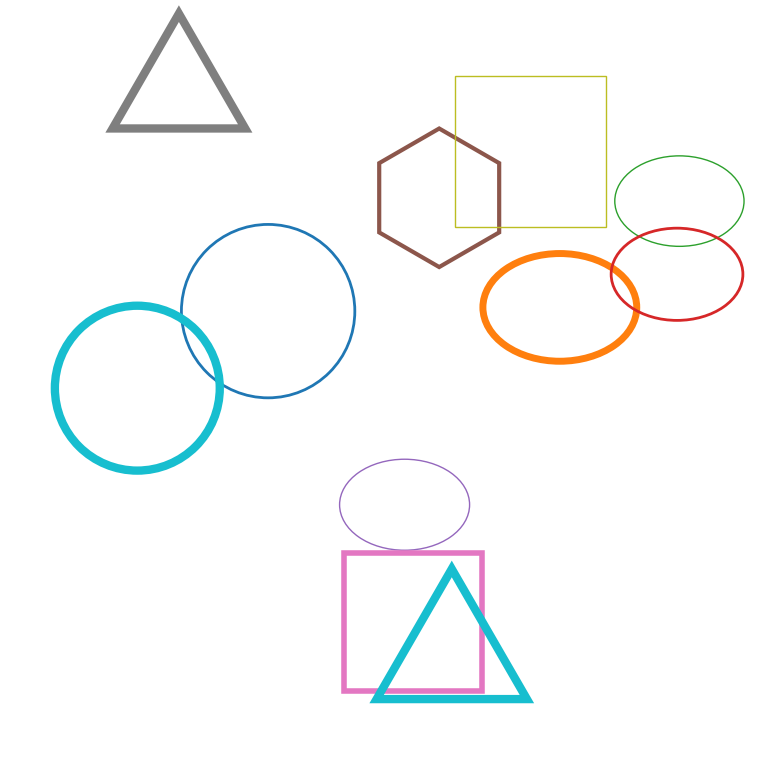[{"shape": "circle", "thickness": 1, "radius": 0.56, "center": [0.348, 0.596]}, {"shape": "oval", "thickness": 2.5, "radius": 0.5, "center": [0.727, 0.601]}, {"shape": "oval", "thickness": 0.5, "radius": 0.42, "center": [0.882, 0.739]}, {"shape": "oval", "thickness": 1, "radius": 0.43, "center": [0.879, 0.644]}, {"shape": "oval", "thickness": 0.5, "radius": 0.42, "center": [0.525, 0.344]}, {"shape": "hexagon", "thickness": 1.5, "radius": 0.45, "center": [0.57, 0.743]}, {"shape": "square", "thickness": 2, "radius": 0.45, "center": [0.537, 0.192]}, {"shape": "triangle", "thickness": 3, "radius": 0.5, "center": [0.232, 0.883]}, {"shape": "square", "thickness": 0.5, "radius": 0.49, "center": [0.689, 0.803]}, {"shape": "circle", "thickness": 3, "radius": 0.54, "center": [0.178, 0.496]}, {"shape": "triangle", "thickness": 3, "radius": 0.56, "center": [0.587, 0.148]}]